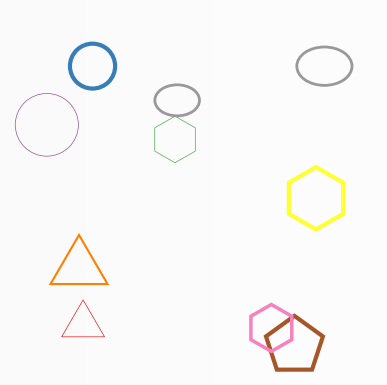[{"shape": "triangle", "thickness": 0.5, "radius": 0.32, "center": [0.214, 0.157]}, {"shape": "circle", "thickness": 3, "radius": 0.29, "center": [0.239, 0.828]}, {"shape": "hexagon", "thickness": 0.5, "radius": 0.3, "center": [0.452, 0.638]}, {"shape": "circle", "thickness": 0.5, "radius": 0.41, "center": [0.121, 0.676]}, {"shape": "triangle", "thickness": 1.5, "radius": 0.42, "center": [0.204, 0.305]}, {"shape": "hexagon", "thickness": 3, "radius": 0.4, "center": [0.816, 0.485]}, {"shape": "pentagon", "thickness": 3, "radius": 0.39, "center": [0.76, 0.102]}, {"shape": "hexagon", "thickness": 2.5, "radius": 0.3, "center": [0.7, 0.148]}, {"shape": "oval", "thickness": 2, "radius": 0.36, "center": [0.837, 0.828]}, {"shape": "oval", "thickness": 2, "radius": 0.29, "center": [0.457, 0.739]}]